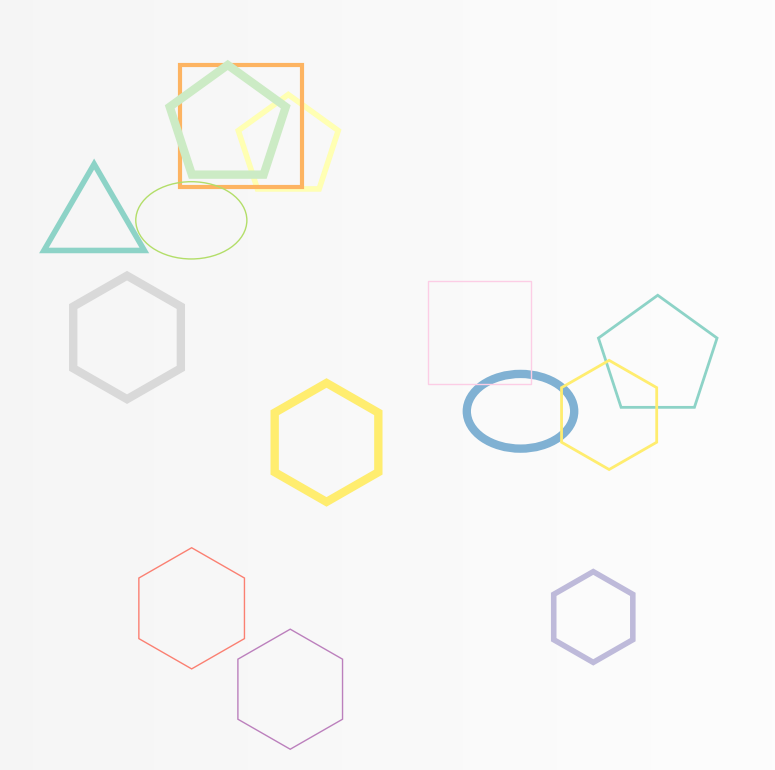[{"shape": "pentagon", "thickness": 1, "radius": 0.4, "center": [0.849, 0.536]}, {"shape": "triangle", "thickness": 2, "radius": 0.37, "center": [0.121, 0.712]}, {"shape": "pentagon", "thickness": 2, "radius": 0.34, "center": [0.372, 0.809]}, {"shape": "hexagon", "thickness": 2, "radius": 0.29, "center": [0.766, 0.199]}, {"shape": "hexagon", "thickness": 0.5, "radius": 0.39, "center": [0.247, 0.21]}, {"shape": "oval", "thickness": 3, "radius": 0.35, "center": [0.672, 0.466]}, {"shape": "square", "thickness": 1.5, "radius": 0.4, "center": [0.311, 0.836]}, {"shape": "oval", "thickness": 0.5, "radius": 0.36, "center": [0.247, 0.714]}, {"shape": "square", "thickness": 0.5, "radius": 0.33, "center": [0.619, 0.569]}, {"shape": "hexagon", "thickness": 3, "radius": 0.4, "center": [0.164, 0.562]}, {"shape": "hexagon", "thickness": 0.5, "radius": 0.39, "center": [0.374, 0.105]}, {"shape": "pentagon", "thickness": 3, "radius": 0.39, "center": [0.294, 0.837]}, {"shape": "hexagon", "thickness": 1, "radius": 0.35, "center": [0.786, 0.461]}, {"shape": "hexagon", "thickness": 3, "radius": 0.39, "center": [0.421, 0.425]}]